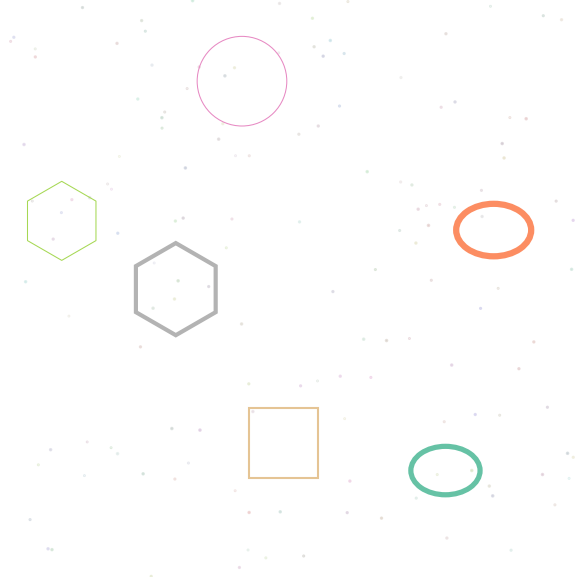[{"shape": "oval", "thickness": 2.5, "radius": 0.3, "center": [0.771, 0.184]}, {"shape": "oval", "thickness": 3, "radius": 0.32, "center": [0.855, 0.601]}, {"shape": "circle", "thickness": 0.5, "radius": 0.39, "center": [0.419, 0.859]}, {"shape": "hexagon", "thickness": 0.5, "radius": 0.34, "center": [0.107, 0.617]}, {"shape": "square", "thickness": 1, "radius": 0.3, "center": [0.491, 0.233]}, {"shape": "hexagon", "thickness": 2, "radius": 0.4, "center": [0.304, 0.498]}]